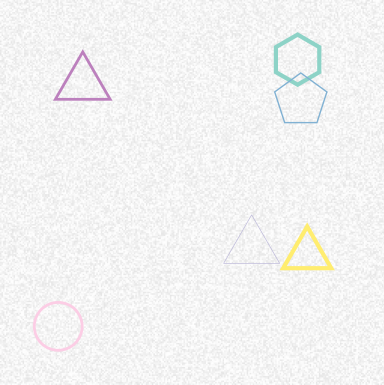[{"shape": "hexagon", "thickness": 3, "radius": 0.33, "center": [0.773, 0.845]}, {"shape": "triangle", "thickness": 0.5, "radius": 0.42, "center": [0.654, 0.358]}, {"shape": "pentagon", "thickness": 1, "radius": 0.36, "center": [0.781, 0.739]}, {"shape": "circle", "thickness": 2, "radius": 0.31, "center": [0.151, 0.152]}, {"shape": "triangle", "thickness": 2, "radius": 0.41, "center": [0.215, 0.783]}, {"shape": "triangle", "thickness": 3, "radius": 0.36, "center": [0.798, 0.339]}]